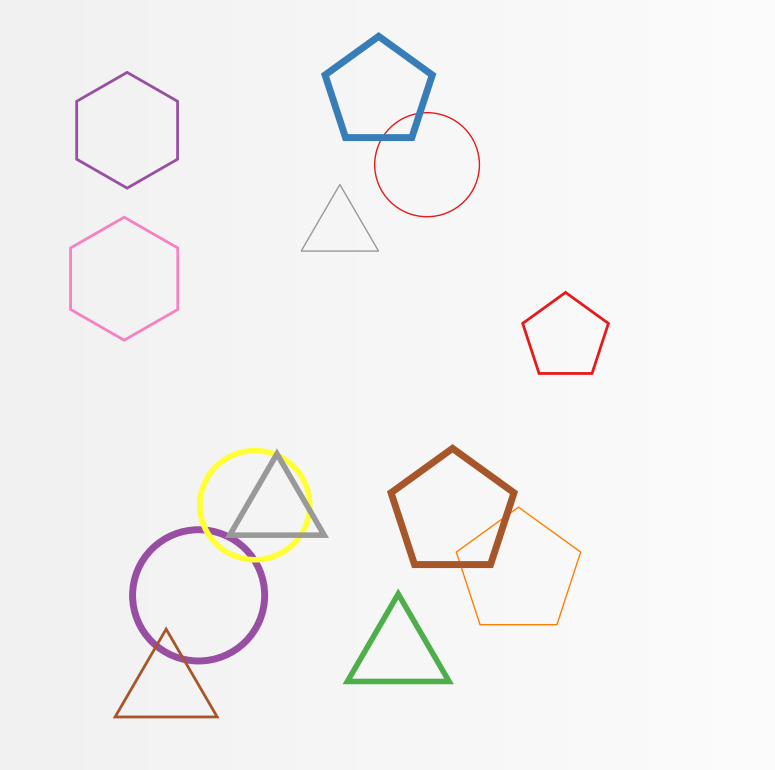[{"shape": "circle", "thickness": 0.5, "radius": 0.34, "center": [0.551, 0.786]}, {"shape": "pentagon", "thickness": 1, "radius": 0.29, "center": [0.73, 0.562]}, {"shape": "pentagon", "thickness": 2.5, "radius": 0.36, "center": [0.489, 0.88]}, {"shape": "triangle", "thickness": 2, "radius": 0.38, "center": [0.514, 0.153]}, {"shape": "hexagon", "thickness": 1, "radius": 0.38, "center": [0.164, 0.831]}, {"shape": "circle", "thickness": 2.5, "radius": 0.43, "center": [0.256, 0.227]}, {"shape": "pentagon", "thickness": 0.5, "radius": 0.42, "center": [0.669, 0.257]}, {"shape": "circle", "thickness": 2, "radius": 0.35, "center": [0.329, 0.344]}, {"shape": "triangle", "thickness": 1, "radius": 0.38, "center": [0.214, 0.107]}, {"shape": "pentagon", "thickness": 2.5, "radius": 0.42, "center": [0.584, 0.334]}, {"shape": "hexagon", "thickness": 1, "radius": 0.4, "center": [0.16, 0.638]}, {"shape": "triangle", "thickness": 0.5, "radius": 0.29, "center": [0.439, 0.703]}, {"shape": "triangle", "thickness": 2, "radius": 0.35, "center": [0.357, 0.34]}]